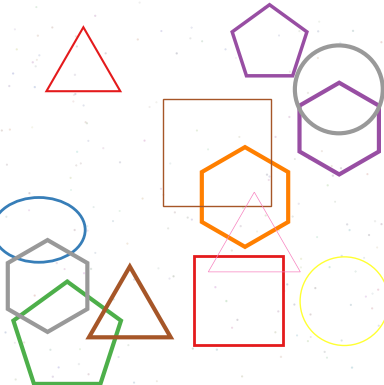[{"shape": "square", "thickness": 2, "radius": 0.58, "center": [0.62, 0.219]}, {"shape": "triangle", "thickness": 1.5, "radius": 0.55, "center": [0.217, 0.818]}, {"shape": "oval", "thickness": 2, "radius": 0.6, "center": [0.101, 0.403]}, {"shape": "pentagon", "thickness": 3, "radius": 0.73, "center": [0.175, 0.122]}, {"shape": "hexagon", "thickness": 3, "radius": 0.6, "center": [0.881, 0.666]}, {"shape": "pentagon", "thickness": 2.5, "radius": 0.51, "center": [0.7, 0.886]}, {"shape": "hexagon", "thickness": 3, "radius": 0.65, "center": [0.636, 0.488]}, {"shape": "circle", "thickness": 1, "radius": 0.58, "center": [0.895, 0.218]}, {"shape": "square", "thickness": 1, "radius": 0.7, "center": [0.563, 0.604]}, {"shape": "triangle", "thickness": 3, "radius": 0.61, "center": [0.337, 0.185]}, {"shape": "triangle", "thickness": 0.5, "radius": 0.69, "center": [0.661, 0.363]}, {"shape": "hexagon", "thickness": 3, "radius": 0.6, "center": [0.124, 0.257]}, {"shape": "circle", "thickness": 3, "radius": 0.57, "center": [0.88, 0.768]}]